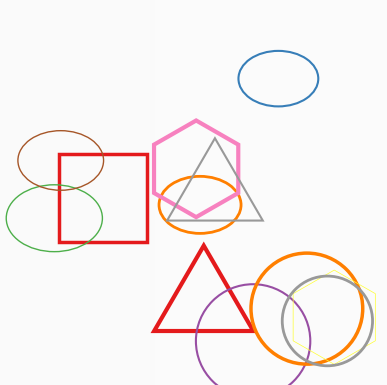[{"shape": "triangle", "thickness": 3, "radius": 0.74, "center": [0.526, 0.214]}, {"shape": "square", "thickness": 2.5, "radius": 0.57, "center": [0.266, 0.486]}, {"shape": "oval", "thickness": 1.5, "radius": 0.51, "center": [0.718, 0.796]}, {"shape": "oval", "thickness": 1, "radius": 0.62, "center": [0.14, 0.433]}, {"shape": "circle", "thickness": 1.5, "radius": 0.74, "center": [0.653, 0.114]}, {"shape": "circle", "thickness": 2.5, "radius": 0.72, "center": [0.792, 0.198]}, {"shape": "oval", "thickness": 2, "radius": 0.53, "center": [0.516, 0.468]}, {"shape": "hexagon", "thickness": 0.5, "radius": 0.61, "center": [0.863, 0.176]}, {"shape": "oval", "thickness": 1, "radius": 0.55, "center": [0.157, 0.583]}, {"shape": "hexagon", "thickness": 3, "radius": 0.63, "center": [0.506, 0.562]}, {"shape": "triangle", "thickness": 1.5, "radius": 0.71, "center": [0.555, 0.498]}, {"shape": "circle", "thickness": 2, "radius": 0.58, "center": [0.845, 0.166]}]